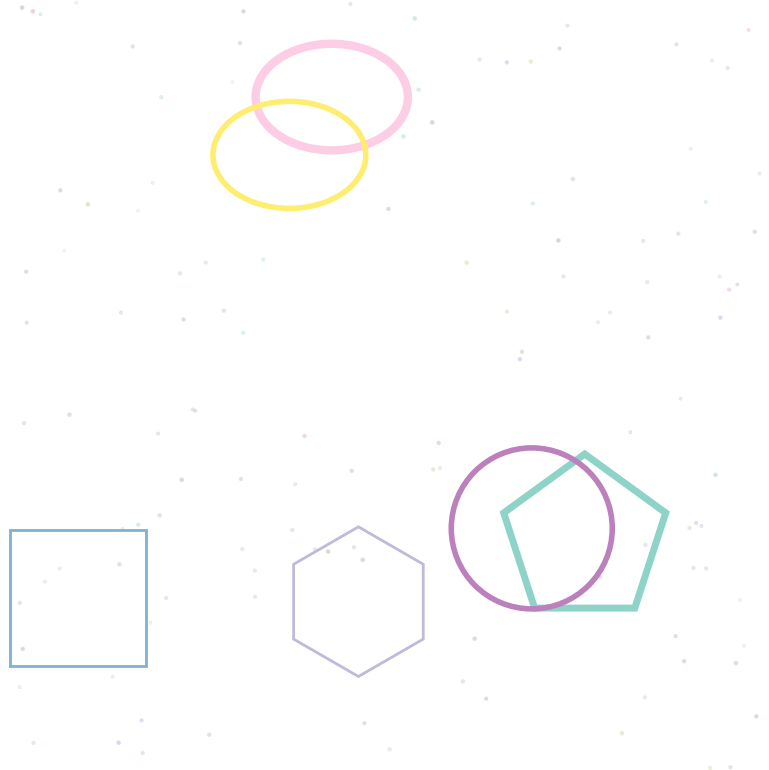[{"shape": "pentagon", "thickness": 2.5, "radius": 0.55, "center": [0.759, 0.3]}, {"shape": "hexagon", "thickness": 1, "radius": 0.49, "center": [0.465, 0.219]}, {"shape": "square", "thickness": 1, "radius": 0.44, "center": [0.101, 0.223]}, {"shape": "oval", "thickness": 3, "radius": 0.49, "center": [0.431, 0.874]}, {"shape": "circle", "thickness": 2, "radius": 0.52, "center": [0.691, 0.314]}, {"shape": "oval", "thickness": 2, "radius": 0.5, "center": [0.376, 0.799]}]